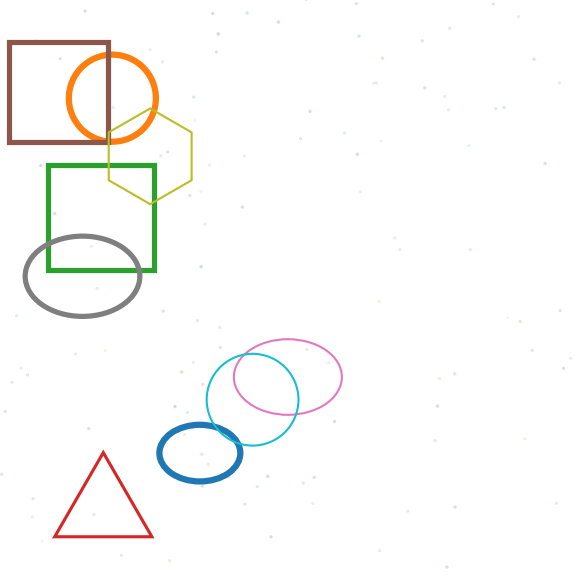[{"shape": "oval", "thickness": 3, "radius": 0.35, "center": [0.346, 0.215]}, {"shape": "circle", "thickness": 3, "radius": 0.38, "center": [0.195, 0.829]}, {"shape": "square", "thickness": 2.5, "radius": 0.46, "center": [0.174, 0.623]}, {"shape": "triangle", "thickness": 1.5, "radius": 0.49, "center": [0.179, 0.118]}, {"shape": "square", "thickness": 2.5, "radius": 0.43, "center": [0.101, 0.84]}, {"shape": "oval", "thickness": 1, "radius": 0.47, "center": [0.498, 0.346]}, {"shape": "oval", "thickness": 2.5, "radius": 0.5, "center": [0.143, 0.521]}, {"shape": "hexagon", "thickness": 1, "radius": 0.41, "center": [0.26, 0.728]}, {"shape": "circle", "thickness": 1, "radius": 0.4, "center": [0.437, 0.307]}]